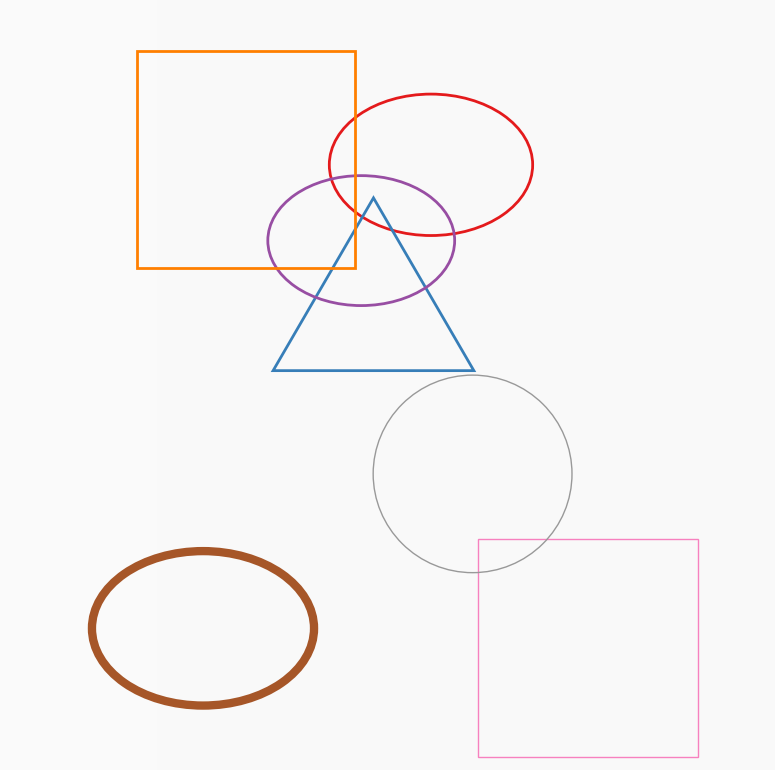[{"shape": "oval", "thickness": 1, "radius": 0.66, "center": [0.556, 0.786]}, {"shape": "triangle", "thickness": 1, "radius": 0.75, "center": [0.482, 0.593]}, {"shape": "oval", "thickness": 1, "radius": 0.6, "center": [0.466, 0.688]}, {"shape": "square", "thickness": 1, "radius": 0.7, "center": [0.317, 0.793]}, {"shape": "oval", "thickness": 3, "radius": 0.72, "center": [0.262, 0.184]}, {"shape": "square", "thickness": 0.5, "radius": 0.71, "center": [0.759, 0.158]}, {"shape": "circle", "thickness": 0.5, "radius": 0.64, "center": [0.61, 0.385]}]